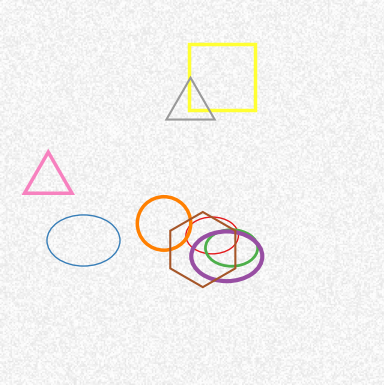[{"shape": "oval", "thickness": 1, "radius": 0.34, "center": [0.551, 0.388]}, {"shape": "oval", "thickness": 1, "radius": 0.47, "center": [0.217, 0.375]}, {"shape": "oval", "thickness": 2, "radius": 0.34, "center": [0.601, 0.356]}, {"shape": "oval", "thickness": 3, "radius": 0.46, "center": [0.589, 0.334]}, {"shape": "circle", "thickness": 2.5, "radius": 0.35, "center": [0.426, 0.42]}, {"shape": "square", "thickness": 2.5, "radius": 0.43, "center": [0.576, 0.801]}, {"shape": "hexagon", "thickness": 1.5, "radius": 0.49, "center": [0.527, 0.352]}, {"shape": "triangle", "thickness": 2.5, "radius": 0.36, "center": [0.125, 0.534]}, {"shape": "triangle", "thickness": 1.5, "radius": 0.36, "center": [0.495, 0.726]}]